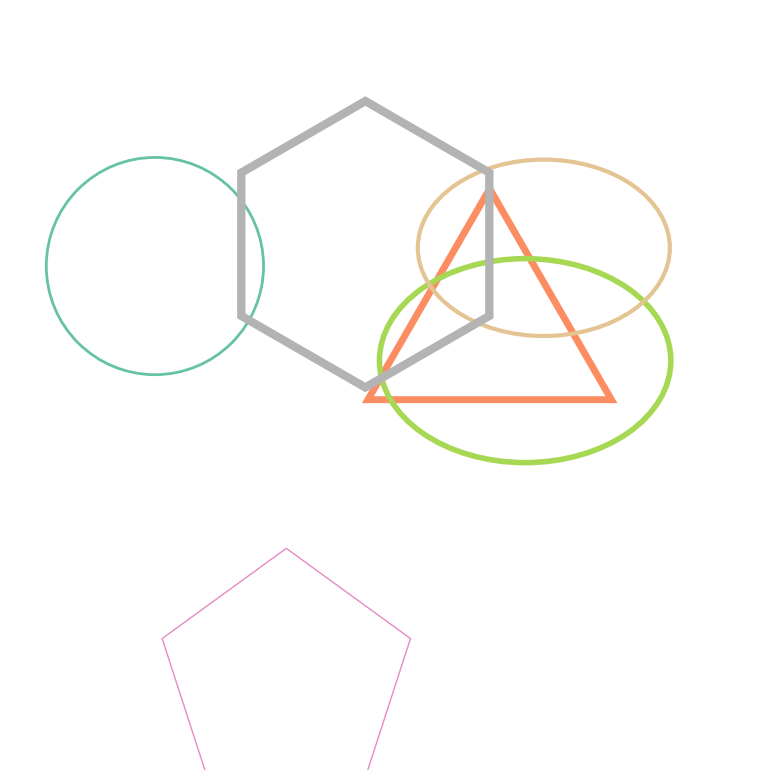[{"shape": "circle", "thickness": 1, "radius": 0.71, "center": [0.201, 0.654]}, {"shape": "triangle", "thickness": 2.5, "radius": 0.91, "center": [0.636, 0.572]}, {"shape": "pentagon", "thickness": 0.5, "radius": 0.85, "center": [0.372, 0.118]}, {"shape": "oval", "thickness": 2, "radius": 0.95, "center": [0.682, 0.532]}, {"shape": "oval", "thickness": 1.5, "radius": 0.82, "center": [0.706, 0.678]}, {"shape": "hexagon", "thickness": 3, "radius": 0.93, "center": [0.474, 0.683]}]